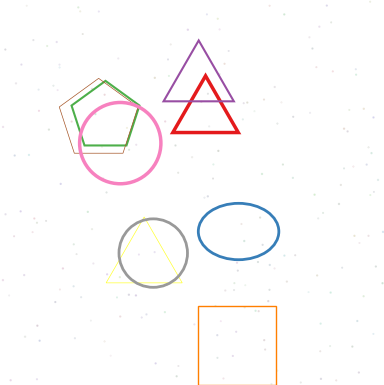[{"shape": "triangle", "thickness": 2.5, "radius": 0.49, "center": [0.534, 0.705]}, {"shape": "oval", "thickness": 2, "radius": 0.52, "center": [0.62, 0.399]}, {"shape": "pentagon", "thickness": 1.5, "radius": 0.46, "center": [0.274, 0.697]}, {"shape": "triangle", "thickness": 1.5, "radius": 0.53, "center": [0.516, 0.79]}, {"shape": "square", "thickness": 1, "radius": 0.51, "center": [0.616, 0.103]}, {"shape": "triangle", "thickness": 0.5, "radius": 0.57, "center": [0.374, 0.322]}, {"shape": "pentagon", "thickness": 0.5, "radius": 0.54, "center": [0.256, 0.689]}, {"shape": "circle", "thickness": 2.5, "radius": 0.53, "center": [0.312, 0.628]}, {"shape": "circle", "thickness": 2, "radius": 0.44, "center": [0.398, 0.343]}]